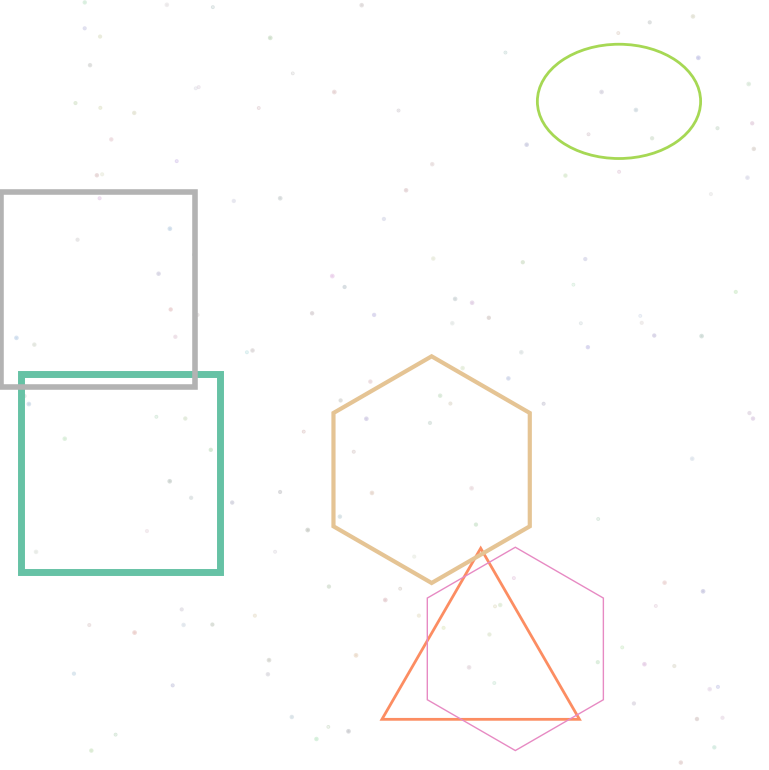[{"shape": "square", "thickness": 2.5, "radius": 0.65, "center": [0.157, 0.386]}, {"shape": "triangle", "thickness": 1, "radius": 0.74, "center": [0.624, 0.14]}, {"shape": "hexagon", "thickness": 0.5, "radius": 0.66, "center": [0.669, 0.157]}, {"shape": "oval", "thickness": 1, "radius": 0.53, "center": [0.804, 0.868]}, {"shape": "hexagon", "thickness": 1.5, "radius": 0.74, "center": [0.561, 0.39]}, {"shape": "square", "thickness": 2, "radius": 0.63, "center": [0.127, 0.624]}]